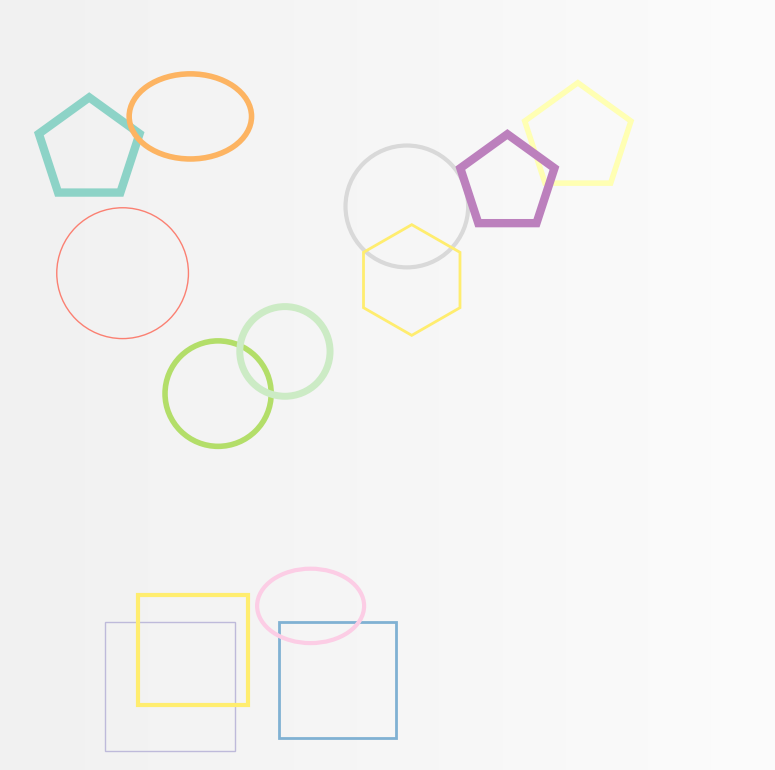[{"shape": "pentagon", "thickness": 3, "radius": 0.34, "center": [0.115, 0.805]}, {"shape": "pentagon", "thickness": 2, "radius": 0.36, "center": [0.746, 0.82]}, {"shape": "square", "thickness": 0.5, "radius": 0.42, "center": [0.22, 0.109]}, {"shape": "circle", "thickness": 0.5, "radius": 0.42, "center": [0.158, 0.645]}, {"shape": "square", "thickness": 1, "radius": 0.38, "center": [0.436, 0.117]}, {"shape": "oval", "thickness": 2, "radius": 0.39, "center": [0.246, 0.849]}, {"shape": "circle", "thickness": 2, "radius": 0.34, "center": [0.281, 0.489]}, {"shape": "oval", "thickness": 1.5, "radius": 0.35, "center": [0.401, 0.213]}, {"shape": "circle", "thickness": 1.5, "radius": 0.4, "center": [0.525, 0.732]}, {"shape": "pentagon", "thickness": 3, "radius": 0.32, "center": [0.655, 0.762]}, {"shape": "circle", "thickness": 2.5, "radius": 0.29, "center": [0.368, 0.544]}, {"shape": "square", "thickness": 1.5, "radius": 0.36, "center": [0.249, 0.156]}, {"shape": "hexagon", "thickness": 1, "radius": 0.36, "center": [0.531, 0.636]}]